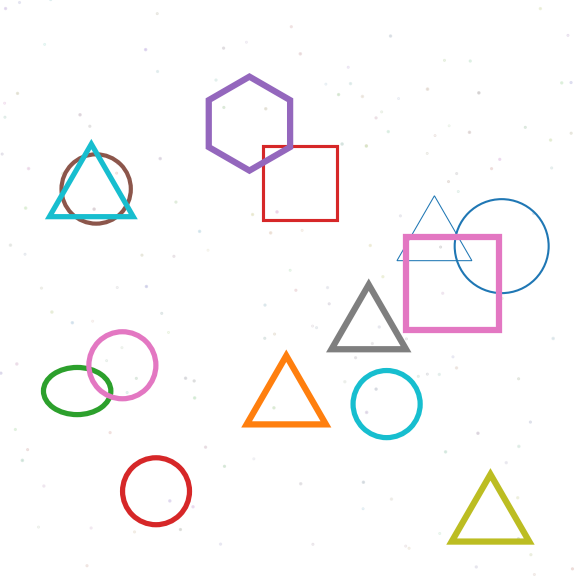[{"shape": "circle", "thickness": 1, "radius": 0.41, "center": [0.869, 0.573]}, {"shape": "triangle", "thickness": 0.5, "radius": 0.37, "center": [0.752, 0.585]}, {"shape": "triangle", "thickness": 3, "radius": 0.4, "center": [0.496, 0.304]}, {"shape": "oval", "thickness": 2.5, "radius": 0.29, "center": [0.134, 0.322]}, {"shape": "square", "thickness": 1.5, "radius": 0.32, "center": [0.519, 0.682]}, {"shape": "circle", "thickness": 2.5, "radius": 0.29, "center": [0.27, 0.149]}, {"shape": "hexagon", "thickness": 3, "radius": 0.41, "center": [0.432, 0.785]}, {"shape": "circle", "thickness": 2, "radius": 0.3, "center": [0.167, 0.672]}, {"shape": "square", "thickness": 3, "radius": 0.4, "center": [0.783, 0.509]}, {"shape": "circle", "thickness": 2.5, "radius": 0.29, "center": [0.212, 0.367]}, {"shape": "triangle", "thickness": 3, "radius": 0.37, "center": [0.639, 0.432]}, {"shape": "triangle", "thickness": 3, "radius": 0.39, "center": [0.849, 0.1]}, {"shape": "circle", "thickness": 2.5, "radius": 0.29, "center": [0.669, 0.299]}, {"shape": "triangle", "thickness": 2.5, "radius": 0.42, "center": [0.158, 0.666]}]